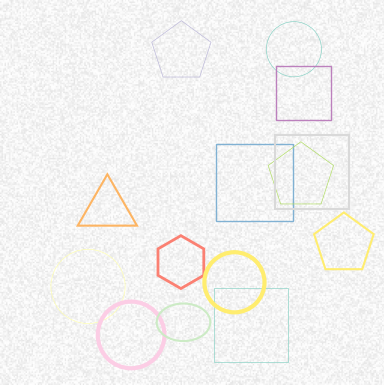[{"shape": "square", "thickness": 0.5, "radius": 0.48, "center": [0.651, 0.156]}, {"shape": "circle", "thickness": 0.5, "radius": 0.36, "center": [0.763, 0.872]}, {"shape": "circle", "thickness": 0.5, "radius": 0.48, "center": [0.229, 0.256]}, {"shape": "pentagon", "thickness": 0.5, "radius": 0.4, "center": [0.471, 0.865]}, {"shape": "hexagon", "thickness": 2, "radius": 0.34, "center": [0.47, 0.319]}, {"shape": "square", "thickness": 1, "radius": 0.5, "center": [0.661, 0.526]}, {"shape": "triangle", "thickness": 1.5, "radius": 0.44, "center": [0.279, 0.458]}, {"shape": "pentagon", "thickness": 0.5, "radius": 0.45, "center": [0.781, 0.542]}, {"shape": "circle", "thickness": 3, "radius": 0.43, "center": [0.341, 0.13]}, {"shape": "square", "thickness": 1.5, "radius": 0.48, "center": [0.811, 0.553]}, {"shape": "square", "thickness": 1, "radius": 0.36, "center": [0.788, 0.758]}, {"shape": "oval", "thickness": 1.5, "radius": 0.35, "center": [0.477, 0.163]}, {"shape": "pentagon", "thickness": 1.5, "radius": 0.41, "center": [0.893, 0.367]}, {"shape": "circle", "thickness": 3, "radius": 0.39, "center": [0.609, 0.267]}]